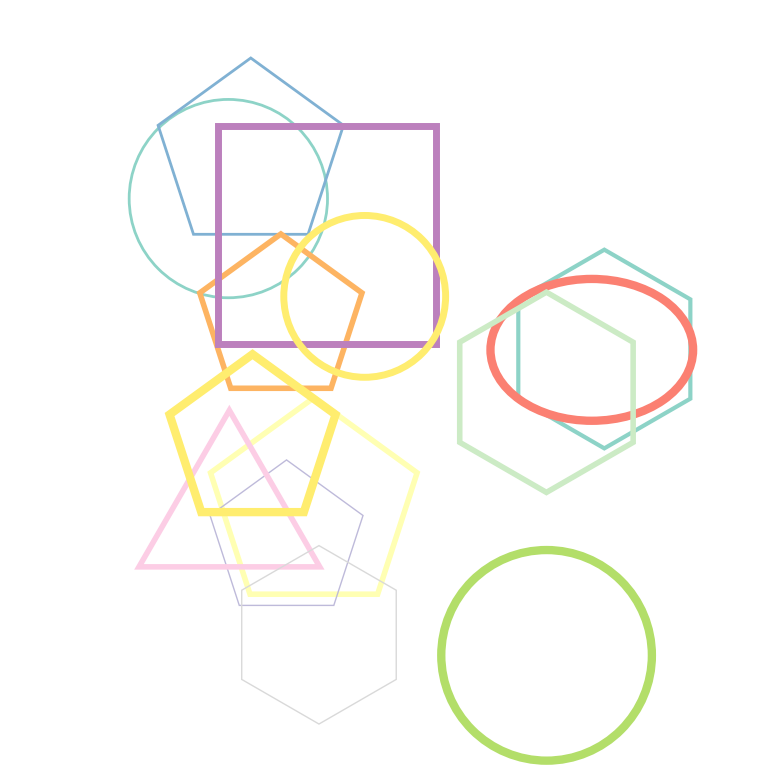[{"shape": "hexagon", "thickness": 1.5, "radius": 0.65, "center": [0.785, 0.547]}, {"shape": "circle", "thickness": 1, "radius": 0.64, "center": [0.297, 0.742]}, {"shape": "pentagon", "thickness": 2, "radius": 0.71, "center": [0.408, 0.342]}, {"shape": "pentagon", "thickness": 0.5, "radius": 0.52, "center": [0.372, 0.298]}, {"shape": "oval", "thickness": 3, "radius": 0.66, "center": [0.769, 0.546]}, {"shape": "pentagon", "thickness": 1, "radius": 0.63, "center": [0.326, 0.798]}, {"shape": "pentagon", "thickness": 2, "radius": 0.55, "center": [0.365, 0.585]}, {"shape": "circle", "thickness": 3, "radius": 0.68, "center": [0.71, 0.149]}, {"shape": "triangle", "thickness": 2, "radius": 0.68, "center": [0.298, 0.332]}, {"shape": "hexagon", "thickness": 0.5, "radius": 0.58, "center": [0.414, 0.176]}, {"shape": "square", "thickness": 2.5, "radius": 0.71, "center": [0.424, 0.694]}, {"shape": "hexagon", "thickness": 2, "radius": 0.65, "center": [0.71, 0.491]}, {"shape": "circle", "thickness": 2.5, "radius": 0.53, "center": [0.474, 0.615]}, {"shape": "pentagon", "thickness": 3, "radius": 0.57, "center": [0.328, 0.427]}]